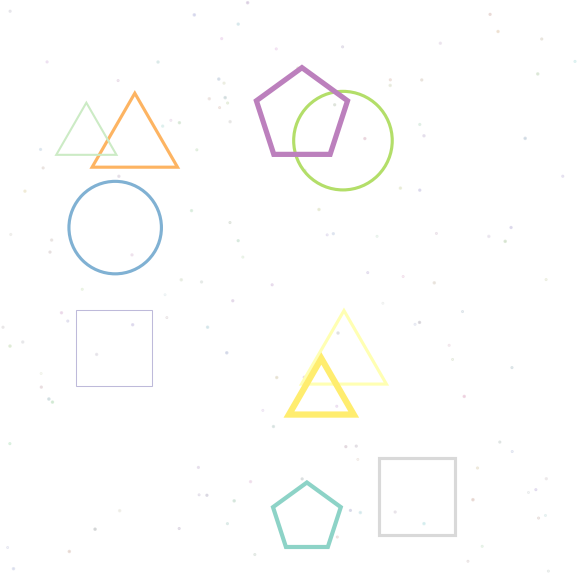[{"shape": "pentagon", "thickness": 2, "radius": 0.31, "center": [0.531, 0.102]}, {"shape": "triangle", "thickness": 1.5, "radius": 0.42, "center": [0.596, 0.376]}, {"shape": "square", "thickness": 0.5, "radius": 0.33, "center": [0.197, 0.397]}, {"shape": "circle", "thickness": 1.5, "radius": 0.4, "center": [0.199, 0.605]}, {"shape": "triangle", "thickness": 1.5, "radius": 0.43, "center": [0.233, 0.752]}, {"shape": "circle", "thickness": 1.5, "radius": 0.43, "center": [0.594, 0.756]}, {"shape": "square", "thickness": 1.5, "radius": 0.33, "center": [0.722, 0.139]}, {"shape": "pentagon", "thickness": 2.5, "radius": 0.41, "center": [0.523, 0.799]}, {"shape": "triangle", "thickness": 1, "radius": 0.3, "center": [0.15, 0.761]}, {"shape": "triangle", "thickness": 3, "radius": 0.32, "center": [0.556, 0.314]}]